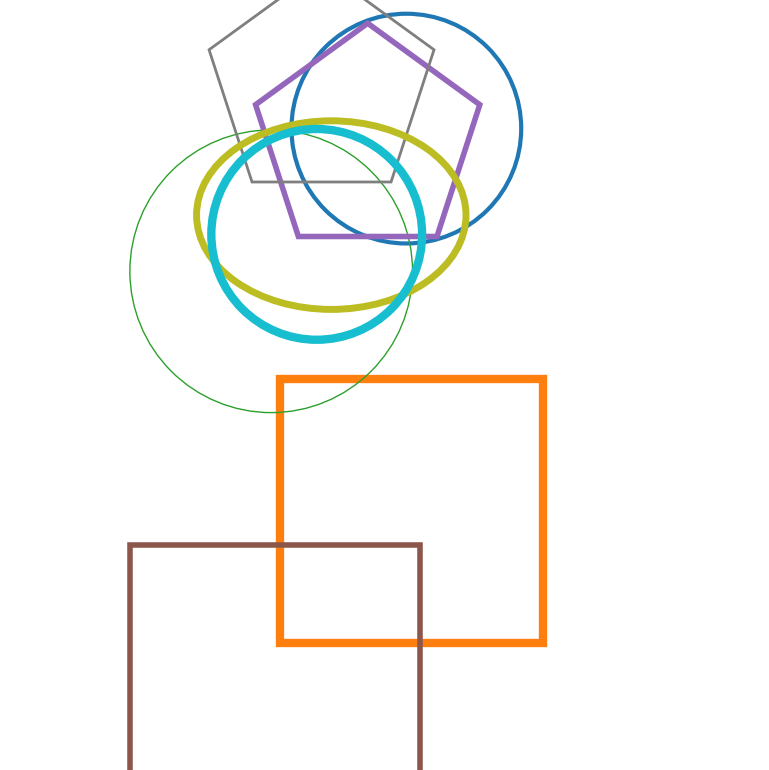[{"shape": "circle", "thickness": 1.5, "radius": 0.75, "center": [0.528, 0.833]}, {"shape": "square", "thickness": 3, "radius": 0.86, "center": [0.534, 0.336]}, {"shape": "circle", "thickness": 0.5, "radius": 0.92, "center": [0.352, 0.648]}, {"shape": "pentagon", "thickness": 2, "radius": 0.77, "center": [0.478, 0.817]}, {"shape": "square", "thickness": 2, "radius": 0.94, "center": [0.357, 0.104]}, {"shape": "pentagon", "thickness": 1, "radius": 0.77, "center": [0.418, 0.888]}, {"shape": "oval", "thickness": 2.5, "radius": 0.87, "center": [0.43, 0.721]}, {"shape": "circle", "thickness": 3, "radius": 0.68, "center": [0.411, 0.696]}]